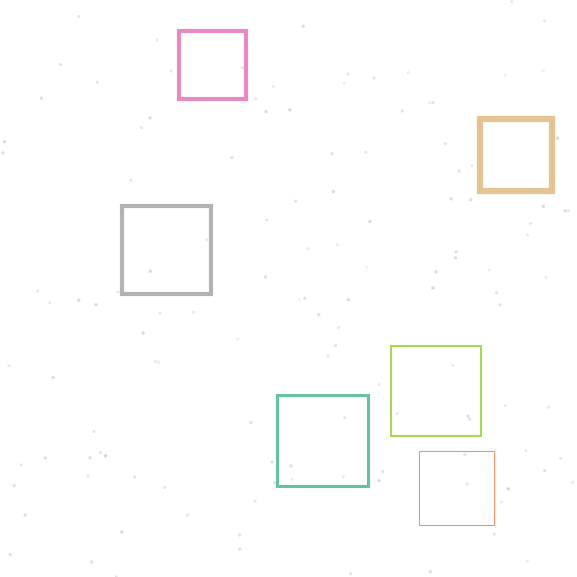[{"shape": "square", "thickness": 1.5, "radius": 0.39, "center": [0.558, 0.236]}, {"shape": "square", "thickness": 0.5, "radius": 0.32, "center": [0.791, 0.154]}, {"shape": "square", "thickness": 2, "radius": 0.29, "center": [0.368, 0.887]}, {"shape": "square", "thickness": 1, "radius": 0.39, "center": [0.755, 0.322]}, {"shape": "square", "thickness": 3, "radius": 0.31, "center": [0.893, 0.731]}, {"shape": "square", "thickness": 2, "radius": 0.38, "center": [0.288, 0.566]}]